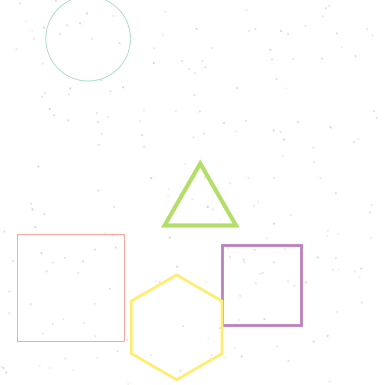[{"shape": "circle", "thickness": 0.5, "radius": 0.55, "center": [0.229, 0.9]}, {"shape": "square", "thickness": 0.5, "radius": 0.7, "center": [0.183, 0.253]}, {"shape": "triangle", "thickness": 3, "radius": 0.54, "center": [0.52, 0.468]}, {"shape": "square", "thickness": 2, "radius": 0.52, "center": [0.679, 0.259]}, {"shape": "hexagon", "thickness": 2, "radius": 0.68, "center": [0.459, 0.15]}]